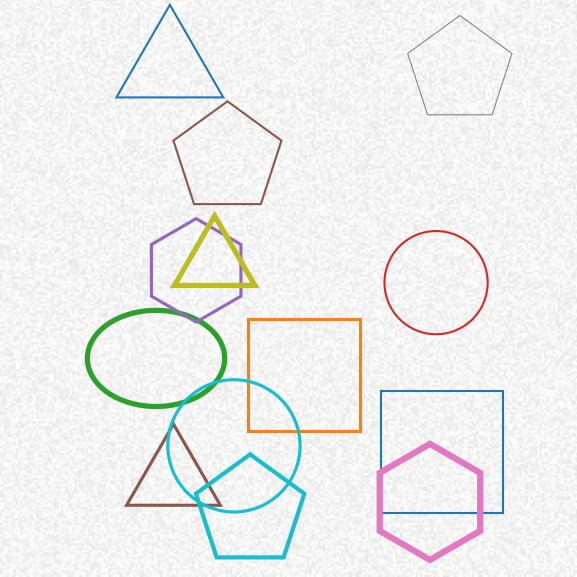[{"shape": "triangle", "thickness": 1, "radius": 0.53, "center": [0.294, 0.884]}, {"shape": "square", "thickness": 1, "radius": 0.53, "center": [0.766, 0.217]}, {"shape": "square", "thickness": 1.5, "radius": 0.49, "center": [0.527, 0.35]}, {"shape": "oval", "thickness": 2.5, "radius": 0.59, "center": [0.27, 0.379]}, {"shape": "circle", "thickness": 1, "radius": 0.45, "center": [0.755, 0.51]}, {"shape": "hexagon", "thickness": 1.5, "radius": 0.45, "center": [0.34, 0.531]}, {"shape": "triangle", "thickness": 1.5, "radius": 0.47, "center": [0.3, 0.171]}, {"shape": "pentagon", "thickness": 1, "radius": 0.49, "center": [0.394, 0.725]}, {"shape": "hexagon", "thickness": 3, "radius": 0.5, "center": [0.744, 0.13]}, {"shape": "pentagon", "thickness": 0.5, "radius": 0.47, "center": [0.796, 0.877]}, {"shape": "triangle", "thickness": 2.5, "radius": 0.4, "center": [0.372, 0.545]}, {"shape": "circle", "thickness": 1.5, "radius": 0.57, "center": [0.405, 0.227]}, {"shape": "pentagon", "thickness": 2, "radius": 0.49, "center": [0.433, 0.114]}]